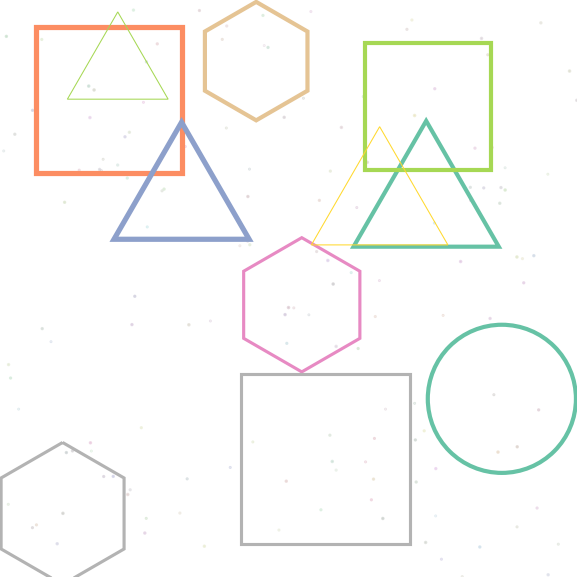[{"shape": "triangle", "thickness": 2, "radius": 0.73, "center": [0.738, 0.645]}, {"shape": "circle", "thickness": 2, "radius": 0.64, "center": [0.869, 0.309]}, {"shape": "square", "thickness": 2.5, "radius": 0.63, "center": [0.189, 0.826]}, {"shape": "triangle", "thickness": 2.5, "radius": 0.68, "center": [0.314, 0.652]}, {"shape": "hexagon", "thickness": 1.5, "radius": 0.58, "center": [0.523, 0.471]}, {"shape": "square", "thickness": 2, "radius": 0.55, "center": [0.741, 0.815]}, {"shape": "triangle", "thickness": 0.5, "radius": 0.5, "center": [0.204, 0.878]}, {"shape": "triangle", "thickness": 0.5, "radius": 0.68, "center": [0.657, 0.643]}, {"shape": "hexagon", "thickness": 2, "radius": 0.51, "center": [0.444, 0.893]}, {"shape": "hexagon", "thickness": 1.5, "radius": 0.61, "center": [0.108, 0.11]}, {"shape": "square", "thickness": 1.5, "radius": 0.73, "center": [0.564, 0.204]}]